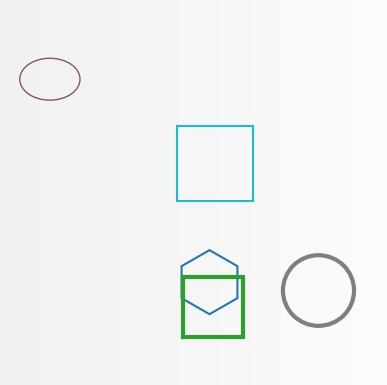[{"shape": "hexagon", "thickness": 1.5, "radius": 0.42, "center": [0.541, 0.267]}, {"shape": "square", "thickness": 3, "radius": 0.39, "center": [0.551, 0.202]}, {"shape": "oval", "thickness": 1, "radius": 0.39, "center": [0.129, 0.794]}, {"shape": "circle", "thickness": 3, "radius": 0.46, "center": [0.822, 0.245]}, {"shape": "square", "thickness": 1.5, "radius": 0.49, "center": [0.554, 0.576]}]